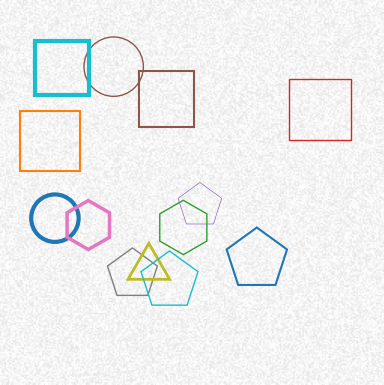[{"shape": "pentagon", "thickness": 1.5, "radius": 0.41, "center": [0.667, 0.327]}, {"shape": "circle", "thickness": 3, "radius": 0.31, "center": [0.143, 0.433]}, {"shape": "square", "thickness": 1.5, "radius": 0.38, "center": [0.13, 0.634]}, {"shape": "hexagon", "thickness": 1, "radius": 0.35, "center": [0.476, 0.409]}, {"shape": "square", "thickness": 1, "radius": 0.4, "center": [0.832, 0.716]}, {"shape": "pentagon", "thickness": 0.5, "radius": 0.3, "center": [0.519, 0.466]}, {"shape": "circle", "thickness": 1, "radius": 0.39, "center": [0.295, 0.827]}, {"shape": "square", "thickness": 1.5, "radius": 0.36, "center": [0.432, 0.743]}, {"shape": "hexagon", "thickness": 2.5, "radius": 0.32, "center": [0.229, 0.416]}, {"shape": "pentagon", "thickness": 1, "radius": 0.34, "center": [0.344, 0.288]}, {"shape": "triangle", "thickness": 2, "radius": 0.31, "center": [0.387, 0.306]}, {"shape": "pentagon", "thickness": 1, "radius": 0.39, "center": [0.44, 0.27]}, {"shape": "square", "thickness": 3, "radius": 0.35, "center": [0.161, 0.824]}]